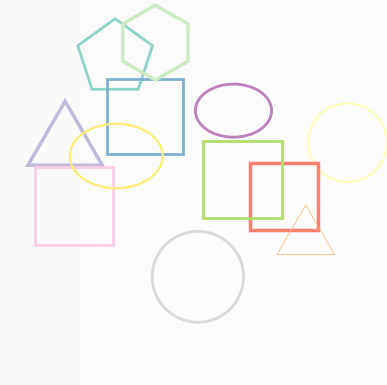[{"shape": "pentagon", "thickness": 2, "radius": 0.51, "center": [0.297, 0.85]}, {"shape": "circle", "thickness": 1.5, "radius": 0.51, "center": [0.897, 0.63]}, {"shape": "triangle", "thickness": 2.5, "radius": 0.55, "center": [0.168, 0.626]}, {"shape": "square", "thickness": 2.5, "radius": 0.44, "center": [0.732, 0.49]}, {"shape": "square", "thickness": 2, "radius": 0.49, "center": [0.374, 0.698]}, {"shape": "triangle", "thickness": 0.5, "radius": 0.43, "center": [0.789, 0.382]}, {"shape": "square", "thickness": 2, "radius": 0.51, "center": [0.625, 0.534]}, {"shape": "square", "thickness": 2, "radius": 0.51, "center": [0.191, 0.465]}, {"shape": "circle", "thickness": 2, "radius": 0.59, "center": [0.511, 0.281]}, {"shape": "oval", "thickness": 2, "radius": 0.49, "center": [0.603, 0.713]}, {"shape": "hexagon", "thickness": 2.5, "radius": 0.49, "center": [0.401, 0.889]}, {"shape": "oval", "thickness": 1.5, "radius": 0.6, "center": [0.3, 0.595]}]